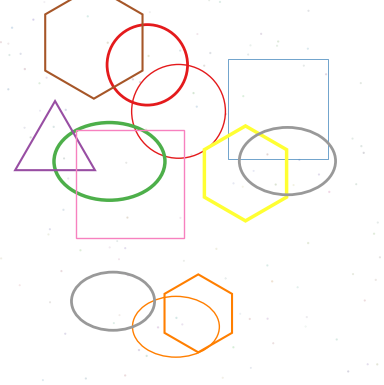[{"shape": "circle", "thickness": 2, "radius": 0.52, "center": [0.383, 0.832]}, {"shape": "circle", "thickness": 1, "radius": 0.61, "center": [0.464, 0.711]}, {"shape": "square", "thickness": 0.5, "radius": 0.65, "center": [0.723, 0.716]}, {"shape": "oval", "thickness": 2.5, "radius": 0.72, "center": [0.284, 0.581]}, {"shape": "triangle", "thickness": 1.5, "radius": 0.6, "center": [0.143, 0.618]}, {"shape": "oval", "thickness": 1, "radius": 0.56, "center": [0.457, 0.151]}, {"shape": "hexagon", "thickness": 1.5, "radius": 0.51, "center": [0.515, 0.186]}, {"shape": "hexagon", "thickness": 2.5, "radius": 0.62, "center": [0.638, 0.55]}, {"shape": "hexagon", "thickness": 1.5, "radius": 0.73, "center": [0.244, 0.89]}, {"shape": "square", "thickness": 1, "radius": 0.7, "center": [0.337, 0.522]}, {"shape": "oval", "thickness": 2, "radius": 0.54, "center": [0.294, 0.218]}, {"shape": "oval", "thickness": 2, "radius": 0.63, "center": [0.747, 0.582]}]